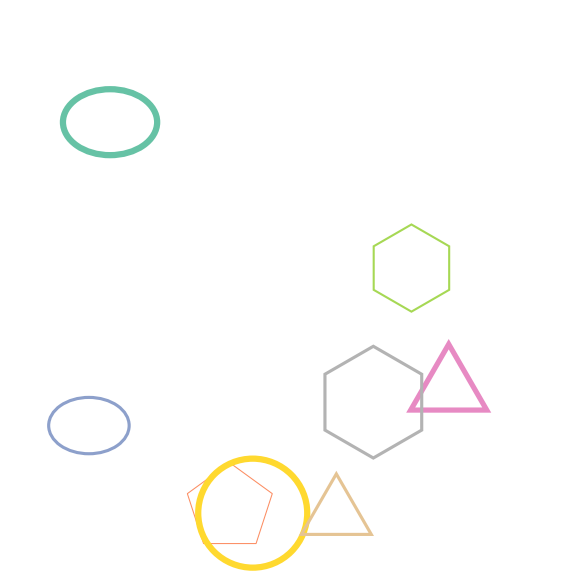[{"shape": "oval", "thickness": 3, "radius": 0.41, "center": [0.191, 0.788]}, {"shape": "pentagon", "thickness": 0.5, "radius": 0.39, "center": [0.398, 0.12]}, {"shape": "oval", "thickness": 1.5, "radius": 0.35, "center": [0.154, 0.262]}, {"shape": "triangle", "thickness": 2.5, "radius": 0.38, "center": [0.777, 0.327]}, {"shape": "hexagon", "thickness": 1, "radius": 0.38, "center": [0.712, 0.535]}, {"shape": "circle", "thickness": 3, "radius": 0.47, "center": [0.438, 0.111]}, {"shape": "triangle", "thickness": 1.5, "radius": 0.35, "center": [0.582, 0.109]}, {"shape": "hexagon", "thickness": 1.5, "radius": 0.48, "center": [0.646, 0.303]}]